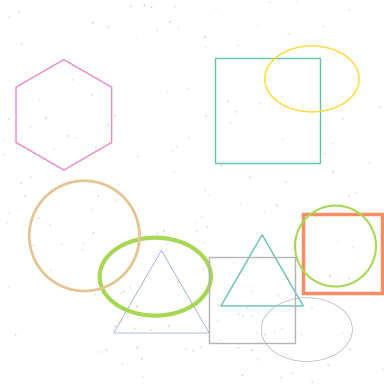[{"shape": "triangle", "thickness": 1, "radius": 0.62, "center": [0.681, 0.267]}, {"shape": "square", "thickness": 1, "radius": 0.68, "center": [0.694, 0.713]}, {"shape": "square", "thickness": 2.5, "radius": 0.51, "center": [0.89, 0.341]}, {"shape": "triangle", "thickness": 0.5, "radius": 0.72, "center": [0.419, 0.207]}, {"shape": "hexagon", "thickness": 1, "radius": 0.72, "center": [0.166, 0.702]}, {"shape": "oval", "thickness": 3, "radius": 0.72, "center": [0.403, 0.281]}, {"shape": "circle", "thickness": 1.5, "radius": 0.53, "center": [0.871, 0.361]}, {"shape": "oval", "thickness": 1, "radius": 0.61, "center": [0.81, 0.795]}, {"shape": "circle", "thickness": 2, "radius": 0.72, "center": [0.219, 0.387]}, {"shape": "square", "thickness": 1, "radius": 0.56, "center": [0.654, 0.22]}, {"shape": "oval", "thickness": 0.5, "radius": 0.59, "center": [0.797, 0.144]}]